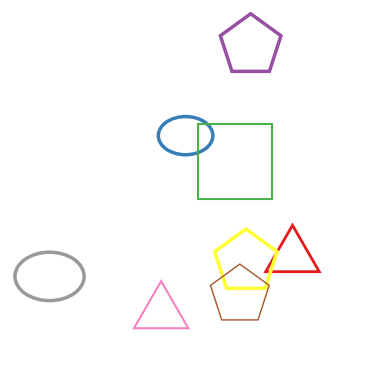[{"shape": "triangle", "thickness": 2, "radius": 0.4, "center": [0.76, 0.334]}, {"shape": "oval", "thickness": 2.5, "radius": 0.35, "center": [0.482, 0.648]}, {"shape": "square", "thickness": 1.5, "radius": 0.48, "center": [0.61, 0.58]}, {"shape": "pentagon", "thickness": 2.5, "radius": 0.41, "center": [0.651, 0.882]}, {"shape": "pentagon", "thickness": 2.5, "radius": 0.43, "center": [0.639, 0.32]}, {"shape": "pentagon", "thickness": 1, "radius": 0.4, "center": [0.623, 0.234]}, {"shape": "triangle", "thickness": 1.5, "radius": 0.41, "center": [0.419, 0.188]}, {"shape": "oval", "thickness": 2.5, "radius": 0.45, "center": [0.129, 0.282]}]